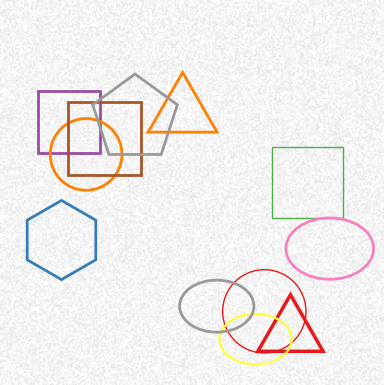[{"shape": "triangle", "thickness": 2.5, "radius": 0.49, "center": [0.754, 0.136]}, {"shape": "circle", "thickness": 1, "radius": 0.54, "center": [0.687, 0.191]}, {"shape": "hexagon", "thickness": 2, "radius": 0.51, "center": [0.16, 0.377]}, {"shape": "square", "thickness": 1, "radius": 0.46, "center": [0.798, 0.526]}, {"shape": "square", "thickness": 2, "radius": 0.4, "center": [0.178, 0.682]}, {"shape": "triangle", "thickness": 2, "radius": 0.52, "center": [0.474, 0.708]}, {"shape": "circle", "thickness": 2, "radius": 0.47, "center": [0.224, 0.599]}, {"shape": "oval", "thickness": 1.5, "radius": 0.47, "center": [0.664, 0.119]}, {"shape": "square", "thickness": 2, "radius": 0.47, "center": [0.273, 0.64]}, {"shape": "oval", "thickness": 2, "radius": 0.57, "center": [0.857, 0.354]}, {"shape": "pentagon", "thickness": 2, "radius": 0.58, "center": [0.351, 0.692]}, {"shape": "oval", "thickness": 2, "radius": 0.48, "center": [0.563, 0.205]}]